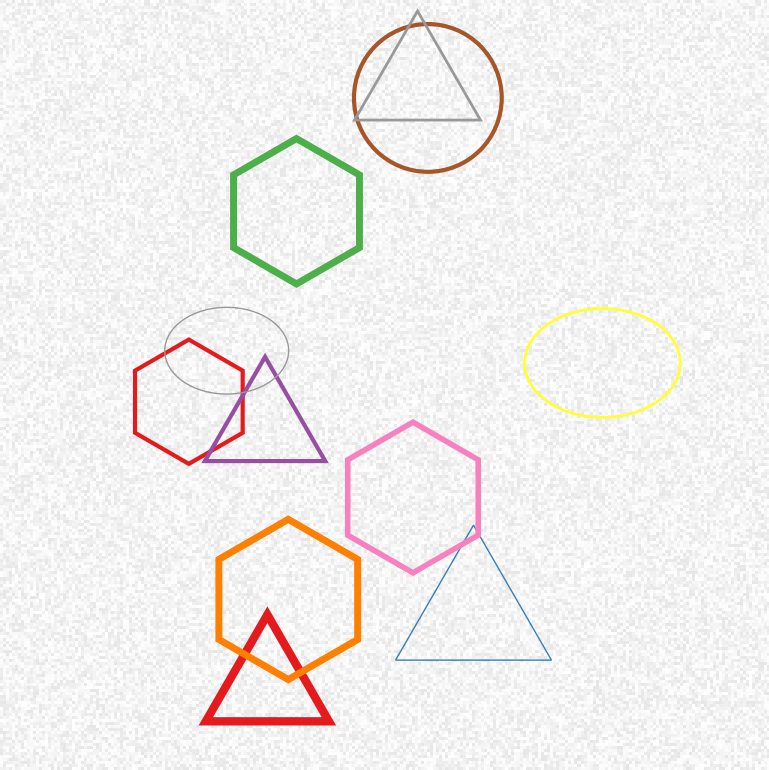[{"shape": "triangle", "thickness": 3, "radius": 0.46, "center": [0.347, 0.109]}, {"shape": "hexagon", "thickness": 1.5, "radius": 0.4, "center": [0.245, 0.478]}, {"shape": "triangle", "thickness": 0.5, "radius": 0.58, "center": [0.615, 0.201]}, {"shape": "hexagon", "thickness": 2.5, "radius": 0.47, "center": [0.385, 0.726]}, {"shape": "triangle", "thickness": 1.5, "radius": 0.45, "center": [0.344, 0.446]}, {"shape": "hexagon", "thickness": 2.5, "radius": 0.52, "center": [0.374, 0.222]}, {"shape": "oval", "thickness": 1, "radius": 0.51, "center": [0.782, 0.529]}, {"shape": "circle", "thickness": 1.5, "radius": 0.48, "center": [0.556, 0.873]}, {"shape": "hexagon", "thickness": 2, "radius": 0.49, "center": [0.536, 0.354]}, {"shape": "triangle", "thickness": 1, "radius": 0.47, "center": [0.542, 0.891]}, {"shape": "oval", "thickness": 0.5, "radius": 0.4, "center": [0.294, 0.545]}]